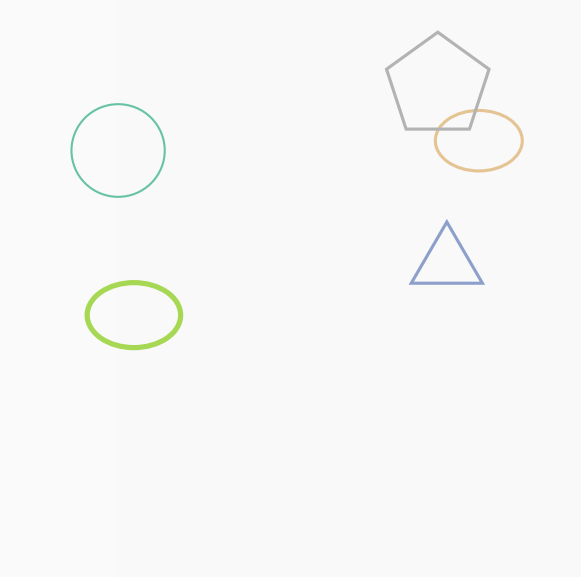[{"shape": "circle", "thickness": 1, "radius": 0.4, "center": [0.203, 0.739]}, {"shape": "triangle", "thickness": 1.5, "radius": 0.35, "center": [0.769, 0.544]}, {"shape": "oval", "thickness": 2.5, "radius": 0.4, "center": [0.23, 0.453]}, {"shape": "oval", "thickness": 1.5, "radius": 0.37, "center": [0.824, 0.755]}, {"shape": "pentagon", "thickness": 1.5, "radius": 0.46, "center": [0.753, 0.851]}]